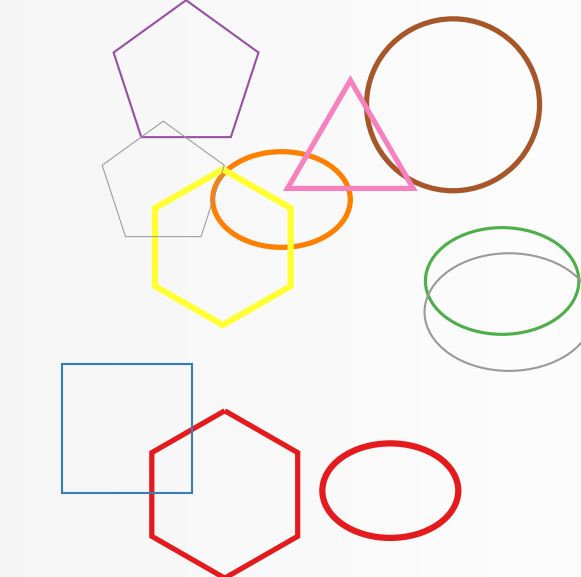[{"shape": "hexagon", "thickness": 2.5, "radius": 0.72, "center": [0.387, 0.143]}, {"shape": "oval", "thickness": 3, "radius": 0.58, "center": [0.671, 0.15]}, {"shape": "square", "thickness": 1, "radius": 0.56, "center": [0.219, 0.257]}, {"shape": "oval", "thickness": 1.5, "radius": 0.66, "center": [0.864, 0.513]}, {"shape": "pentagon", "thickness": 1, "radius": 0.66, "center": [0.32, 0.868]}, {"shape": "oval", "thickness": 2.5, "radius": 0.59, "center": [0.484, 0.654]}, {"shape": "hexagon", "thickness": 3, "radius": 0.67, "center": [0.383, 0.571]}, {"shape": "circle", "thickness": 2.5, "radius": 0.74, "center": [0.779, 0.818]}, {"shape": "triangle", "thickness": 2.5, "radius": 0.62, "center": [0.603, 0.735]}, {"shape": "oval", "thickness": 1, "radius": 0.73, "center": [0.876, 0.459]}, {"shape": "pentagon", "thickness": 0.5, "radius": 0.55, "center": [0.281, 0.679]}]